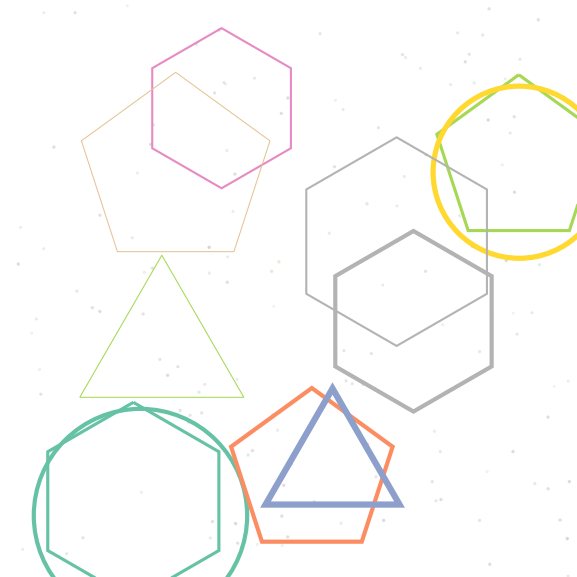[{"shape": "hexagon", "thickness": 1.5, "radius": 0.86, "center": [0.231, 0.131]}, {"shape": "circle", "thickness": 2, "radius": 0.92, "center": [0.243, 0.106]}, {"shape": "pentagon", "thickness": 2, "radius": 0.74, "center": [0.54, 0.18]}, {"shape": "triangle", "thickness": 3, "radius": 0.67, "center": [0.576, 0.192]}, {"shape": "hexagon", "thickness": 1, "radius": 0.69, "center": [0.384, 0.812]}, {"shape": "pentagon", "thickness": 1.5, "radius": 0.75, "center": [0.898, 0.721]}, {"shape": "triangle", "thickness": 0.5, "radius": 0.82, "center": [0.28, 0.393]}, {"shape": "circle", "thickness": 2.5, "radius": 0.75, "center": [0.899, 0.701]}, {"shape": "pentagon", "thickness": 0.5, "radius": 0.86, "center": [0.304, 0.702]}, {"shape": "hexagon", "thickness": 1, "radius": 0.9, "center": [0.687, 0.581]}, {"shape": "hexagon", "thickness": 2, "radius": 0.78, "center": [0.716, 0.443]}]